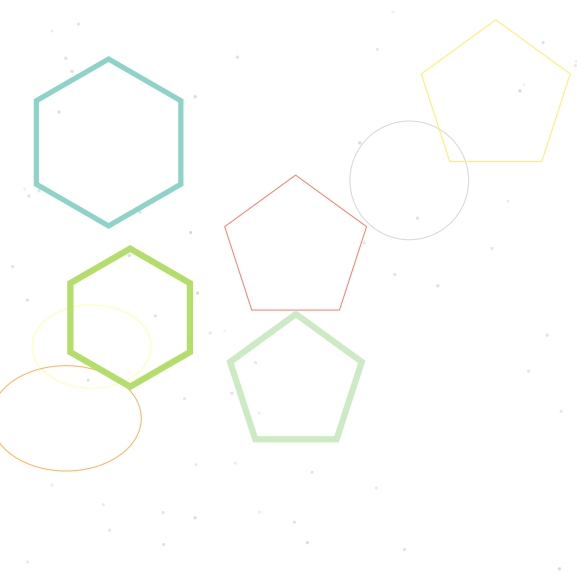[{"shape": "hexagon", "thickness": 2.5, "radius": 0.72, "center": [0.188, 0.752]}, {"shape": "oval", "thickness": 0.5, "radius": 0.52, "center": [0.159, 0.399]}, {"shape": "pentagon", "thickness": 0.5, "radius": 0.65, "center": [0.512, 0.567]}, {"shape": "oval", "thickness": 0.5, "radius": 0.65, "center": [0.114, 0.275]}, {"shape": "hexagon", "thickness": 3, "radius": 0.6, "center": [0.225, 0.449]}, {"shape": "circle", "thickness": 0.5, "radius": 0.51, "center": [0.709, 0.687]}, {"shape": "pentagon", "thickness": 3, "radius": 0.6, "center": [0.512, 0.335]}, {"shape": "pentagon", "thickness": 0.5, "radius": 0.68, "center": [0.858, 0.829]}]